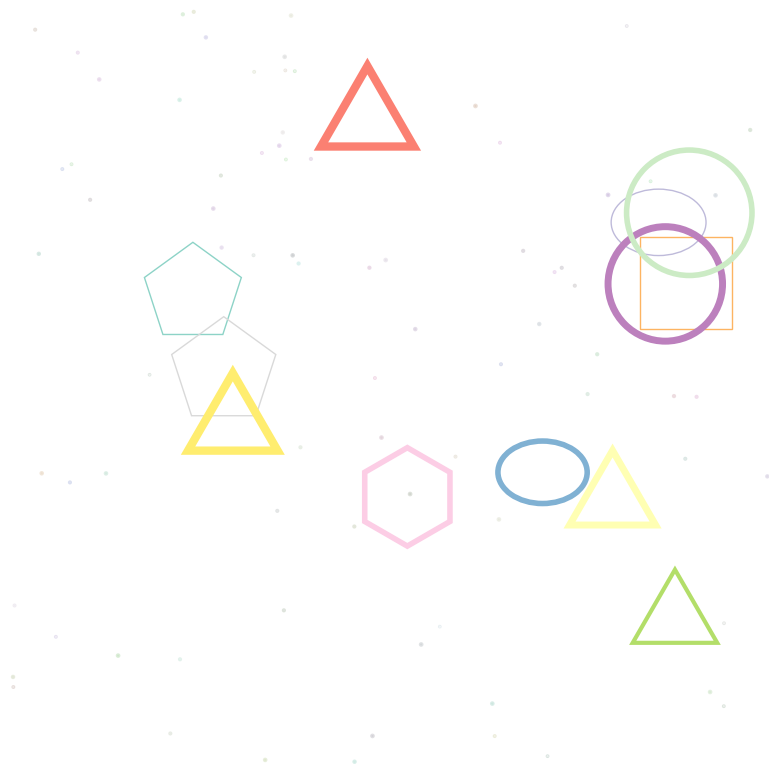[{"shape": "pentagon", "thickness": 0.5, "radius": 0.33, "center": [0.25, 0.619]}, {"shape": "triangle", "thickness": 2.5, "radius": 0.32, "center": [0.796, 0.35]}, {"shape": "oval", "thickness": 0.5, "radius": 0.31, "center": [0.855, 0.711]}, {"shape": "triangle", "thickness": 3, "radius": 0.35, "center": [0.477, 0.845]}, {"shape": "oval", "thickness": 2, "radius": 0.29, "center": [0.705, 0.387]}, {"shape": "square", "thickness": 0.5, "radius": 0.3, "center": [0.891, 0.633]}, {"shape": "triangle", "thickness": 1.5, "radius": 0.32, "center": [0.877, 0.197]}, {"shape": "hexagon", "thickness": 2, "radius": 0.32, "center": [0.529, 0.355]}, {"shape": "pentagon", "thickness": 0.5, "radius": 0.36, "center": [0.291, 0.518]}, {"shape": "circle", "thickness": 2.5, "radius": 0.37, "center": [0.864, 0.631]}, {"shape": "circle", "thickness": 2, "radius": 0.41, "center": [0.895, 0.724]}, {"shape": "triangle", "thickness": 3, "radius": 0.34, "center": [0.302, 0.448]}]